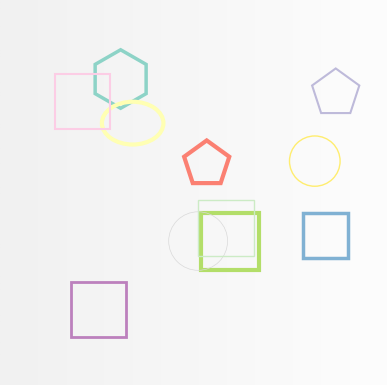[{"shape": "hexagon", "thickness": 2.5, "radius": 0.38, "center": [0.311, 0.795]}, {"shape": "oval", "thickness": 3, "radius": 0.4, "center": [0.342, 0.68]}, {"shape": "pentagon", "thickness": 1.5, "radius": 0.32, "center": [0.866, 0.758]}, {"shape": "pentagon", "thickness": 3, "radius": 0.31, "center": [0.533, 0.574]}, {"shape": "square", "thickness": 2.5, "radius": 0.29, "center": [0.841, 0.389]}, {"shape": "square", "thickness": 3, "radius": 0.37, "center": [0.593, 0.372]}, {"shape": "square", "thickness": 1.5, "radius": 0.36, "center": [0.213, 0.736]}, {"shape": "circle", "thickness": 0.5, "radius": 0.38, "center": [0.511, 0.374]}, {"shape": "square", "thickness": 2, "radius": 0.36, "center": [0.255, 0.196]}, {"shape": "square", "thickness": 1, "radius": 0.36, "center": [0.583, 0.408]}, {"shape": "circle", "thickness": 1, "radius": 0.33, "center": [0.812, 0.582]}]